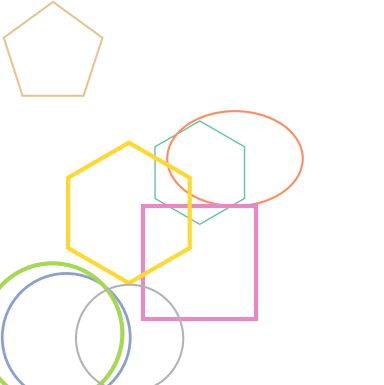[{"shape": "hexagon", "thickness": 1, "radius": 0.67, "center": [0.519, 0.552]}, {"shape": "oval", "thickness": 1.5, "radius": 0.88, "center": [0.61, 0.588]}, {"shape": "circle", "thickness": 2, "radius": 0.83, "center": [0.172, 0.123]}, {"shape": "square", "thickness": 3, "radius": 0.73, "center": [0.519, 0.319]}, {"shape": "circle", "thickness": 3, "radius": 0.91, "center": [0.136, 0.135]}, {"shape": "hexagon", "thickness": 3, "radius": 0.91, "center": [0.335, 0.447]}, {"shape": "pentagon", "thickness": 1.5, "radius": 0.67, "center": [0.138, 0.86]}, {"shape": "circle", "thickness": 1.5, "radius": 0.7, "center": [0.337, 0.121]}]